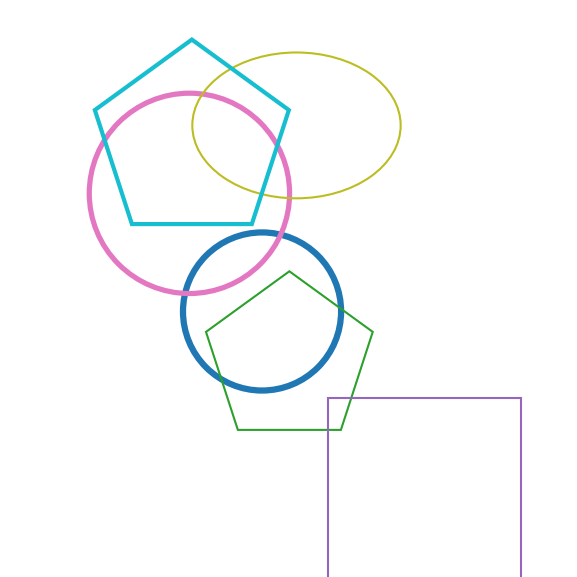[{"shape": "circle", "thickness": 3, "radius": 0.68, "center": [0.454, 0.46]}, {"shape": "pentagon", "thickness": 1, "radius": 0.76, "center": [0.501, 0.378]}, {"shape": "square", "thickness": 1, "radius": 0.83, "center": [0.735, 0.143]}, {"shape": "circle", "thickness": 2.5, "radius": 0.87, "center": [0.328, 0.664]}, {"shape": "oval", "thickness": 1, "radius": 0.9, "center": [0.513, 0.782]}, {"shape": "pentagon", "thickness": 2, "radius": 0.88, "center": [0.332, 0.754]}]